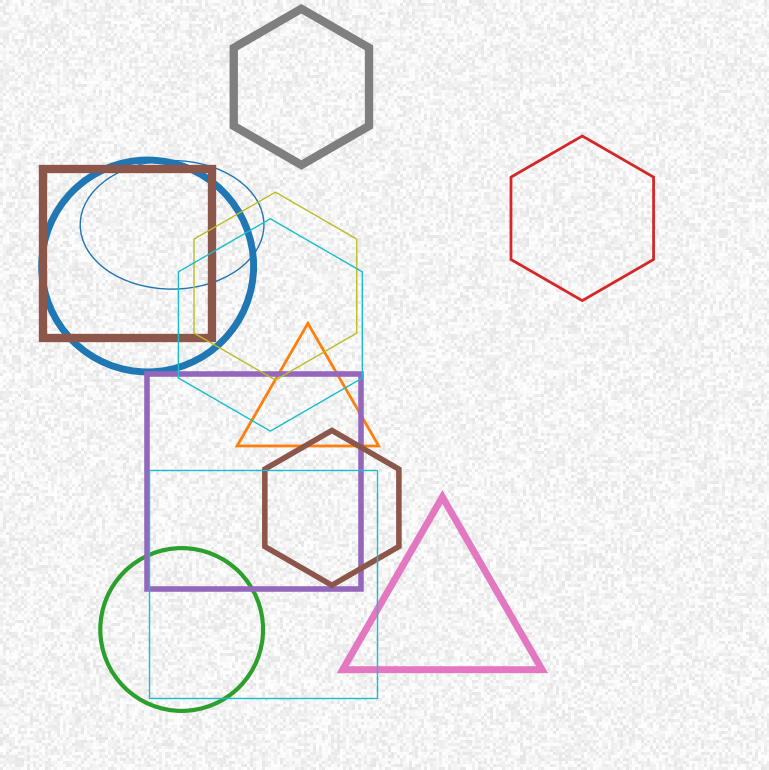[{"shape": "oval", "thickness": 0.5, "radius": 0.6, "center": [0.223, 0.708]}, {"shape": "circle", "thickness": 2.5, "radius": 0.69, "center": [0.192, 0.655]}, {"shape": "triangle", "thickness": 1, "radius": 0.53, "center": [0.4, 0.474]}, {"shape": "circle", "thickness": 1.5, "radius": 0.53, "center": [0.236, 0.182]}, {"shape": "hexagon", "thickness": 1, "radius": 0.53, "center": [0.756, 0.716]}, {"shape": "square", "thickness": 2, "radius": 0.7, "center": [0.33, 0.375]}, {"shape": "hexagon", "thickness": 2, "radius": 0.5, "center": [0.431, 0.34]}, {"shape": "square", "thickness": 3, "radius": 0.55, "center": [0.165, 0.671]}, {"shape": "triangle", "thickness": 2.5, "radius": 0.75, "center": [0.575, 0.205]}, {"shape": "hexagon", "thickness": 3, "radius": 0.51, "center": [0.391, 0.887]}, {"shape": "hexagon", "thickness": 0.5, "radius": 0.61, "center": [0.358, 0.628]}, {"shape": "square", "thickness": 0.5, "radius": 0.74, "center": [0.342, 0.242]}, {"shape": "hexagon", "thickness": 0.5, "radius": 0.69, "center": [0.351, 0.578]}]